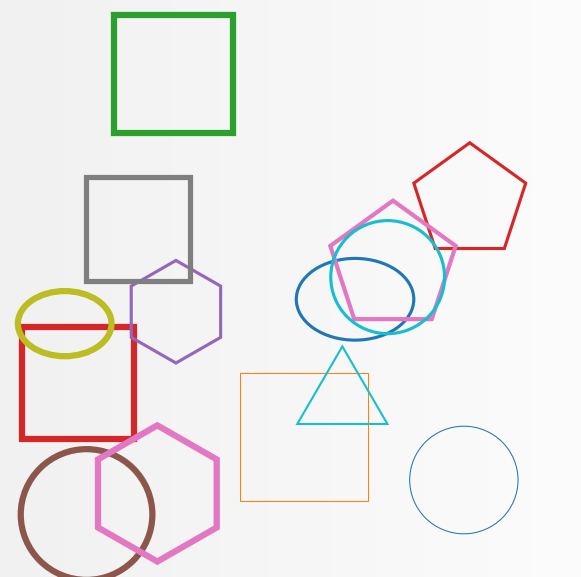[{"shape": "oval", "thickness": 1.5, "radius": 0.51, "center": [0.611, 0.481]}, {"shape": "circle", "thickness": 0.5, "radius": 0.47, "center": [0.798, 0.168]}, {"shape": "square", "thickness": 0.5, "radius": 0.55, "center": [0.523, 0.242]}, {"shape": "square", "thickness": 3, "radius": 0.51, "center": [0.298, 0.871]}, {"shape": "pentagon", "thickness": 1.5, "radius": 0.51, "center": [0.808, 0.651]}, {"shape": "square", "thickness": 3, "radius": 0.48, "center": [0.135, 0.336]}, {"shape": "hexagon", "thickness": 1.5, "radius": 0.44, "center": [0.303, 0.459]}, {"shape": "circle", "thickness": 3, "radius": 0.57, "center": [0.149, 0.108]}, {"shape": "hexagon", "thickness": 3, "radius": 0.59, "center": [0.271, 0.145]}, {"shape": "pentagon", "thickness": 2, "radius": 0.57, "center": [0.676, 0.538]}, {"shape": "square", "thickness": 2.5, "radius": 0.45, "center": [0.238, 0.603]}, {"shape": "oval", "thickness": 3, "radius": 0.4, "center": [0.111, 0.439]}, {"shape": "circle", "thickness": 1.5, "radius": 0.49, "center": [0.667, 0.519]}, {"shape": "triangle", "thickness": 1, "radius": 0.45, "center": [0.589, 0.31]}]